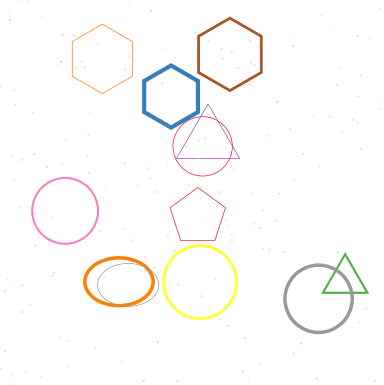[{"shape": "circle", "thickness": 0.5, "radius": 0.39, "center": [0.526, 0.62]}, {"shape": "pentagon", "thickness": 0.5, "radius": 0.38, "center": [0.514, 0.437]}, {"shape": "hexagon", "thickness": 3, "radius": 0.4, "center": [0.444, 0.749]}, {"shape": "triangle", "thickness": 1.5, "radius": 0.33, "center": [0.897, 0.273]}, {"shape": "triangle", "thickness": 0.5, "radius": 0.47, "center": [0.54, 0.635]}, {"shape": "hexagon", "thickness": 0.5, "radius": 0.45, "center": [0.266, 0.847]}, {"shape": "oval", "thickness": 2.5, "radius": 0.44, "center": [0.309, 0.268]}, {"shape": "circle", "thickness": 2, "radius": 0.47, "center": [0.52, 0.267]}, {"shape": "hexagon", "thickness": 2, "radius": 0.47, "center": [0.597, 0.859]}, {"shape": "circle", "thickness": 1.5, "radius": 0.43, "center": [0.169, 0.452]}, {"shape": "oval", "thickness": 0.5, "radius": 0.4, "center": [0.333, 0.26]}, {"shape": "circle", "thickness": 2.5, "radius": 0.44, "center": [0.828, 0.224]}]